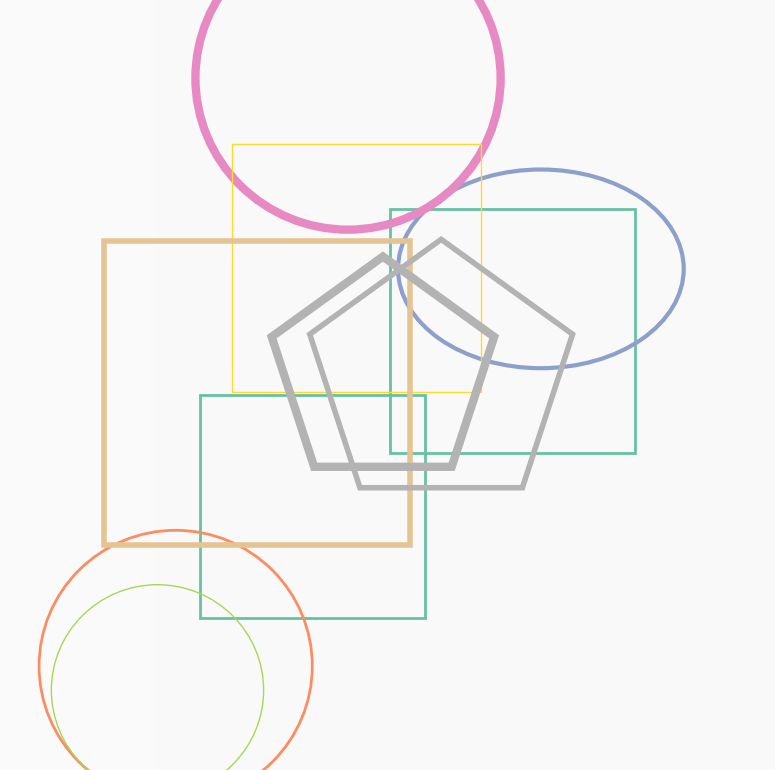[{"shape": "square", "thickness": 1, "radius": 0.79, "center": [0.661, 0.57]}, {"shape": "square", "thickness": 1, "radius": 0.72, "center": [0.404, 0.342]}, {"shape": "circle", "thickness": 1, "radius": 0.88, "center": [0.227, 0.135]}, {"shape": "oval", "thickness": 1.5, "radius": 0.92, "center": [0.698, 0.651]}, {"shape": "circle", "thickness": 3, "radius": 0.98, "center": [0.449, 0.899]}, {"shape": "circle", "thickness": 0.5, "radius": 0.68, "center": [0.203, 0.104]}, {"shape": "square", "thickness": 0.5, "radius": 0.8, "center": [0.46, 0.652]}, {"shape": "square", "thickness": 2, "radius": 0.99, "center": [0.332, 0.49]}, {"shape": "pentagon", "thickness": 2, "radius": 0.89, "center": [0.569, 0.511]}, {"shape": "pentagon", "thickness": 3, "radius": 0.75, "center": [0.494, 0.516]}]